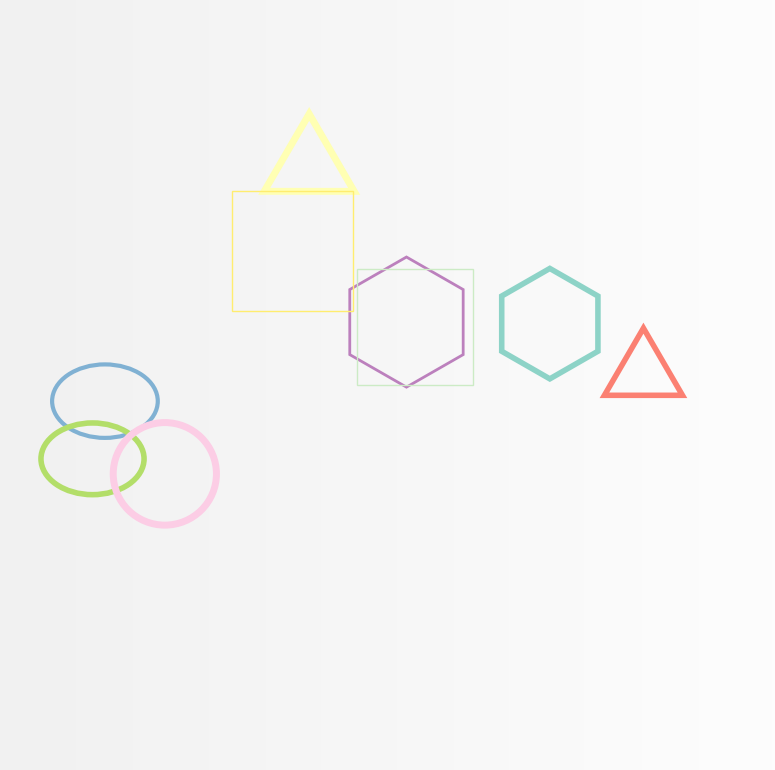[{"shape": "hexagon", "thickness": 2, "radius": 0.36, "center": [0.709, 0.58]}, {"shape": "triangle", "thickness": 2.5, "radius": 0.34, "center": [0.399, 0.785]}, {"shape": "triangle", "thickness": 2, "radius": 0.29, "center": [0.83, 0.516]}, {"shape": "oval", "thickness": 1.5, "radius": 0.34, "center": [0.135, 0.479]}, {"shape": "oval", "thickness": 2, "radius": 0.33, "center": [0.119, 0.404]}, {"shape": "circle", "thickness": 2.5, "radius": 0.33, "center": [0.213, 0.385]}, {"shape": "hexagon", "thickness": 1, "radius": 0.42, "center": [0.524, 0.582]}, {"shape": "square", "thickness": 0.5, "radius": 0.37, "center": [0.536, 0.575]}, {"shape": "square", "thickness": 0.5, "radius": 0.39, "center": [0.377, 0.674]}]